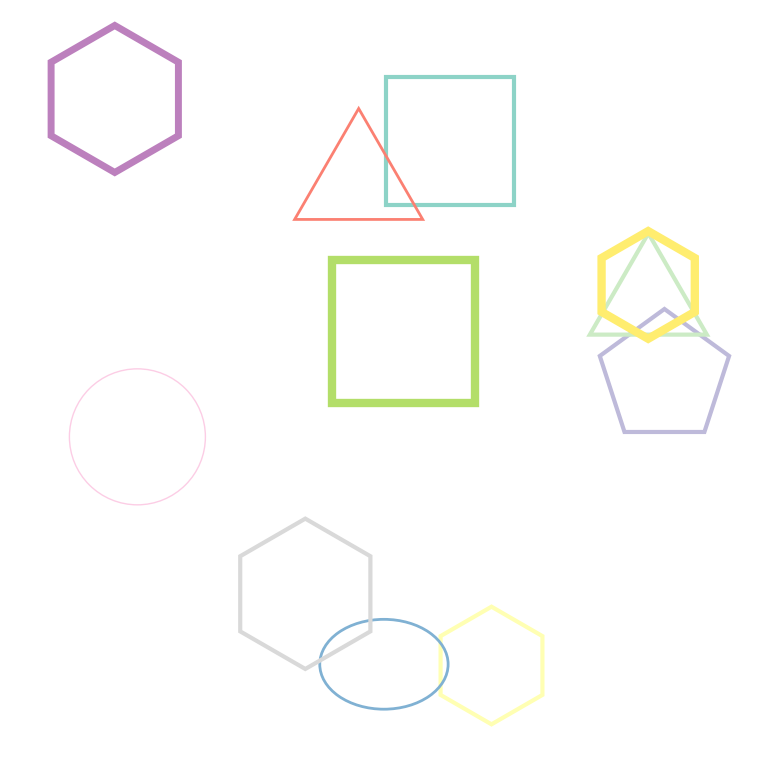[{"shape": "square", "thickness": 1.5, "radius": 0.42, "center": [0.585, 0.817]}, {"shape": "hexagon", "thickness": 1.5, "radius": 0.38, "center": [0.638, 0.136]}, {"shape": "pentagon", "thickness": 1.5, "radius": 0.44, "center": [0.863, 0.51]}, {"shape": "triangle", "thickness": 1, "radius": 0.48, "center": [0.466, 0.763]}, {"shape": "oval", "thickness": 1, "radius": 0.42, "center": [0.499, 0.137]}, {"shape": "square", "thickness": 3, "radius": 0.46, "center": [0.524, 0.57]}, {"shape": "circle", "thickness": 0.5, "radius": 0.44, "center": [0.178, 0.433]}, {"shape": "hexagon", "thickness": 1.5, "radius": 0.49, "center": [0.397, 0.229]}, {"shape": "hexagon", "thickness": 2.5, "radius": 0.48, "center": [0.149, 0.871]}, {"shape": "triangle", "thickness": 1.5, "radius": 0.44, "center": [0.842, 0.609]}, {"shape": "hexagon", "thickness": 3, "radius": 0.35, "center": [0.842, 0.63]}]